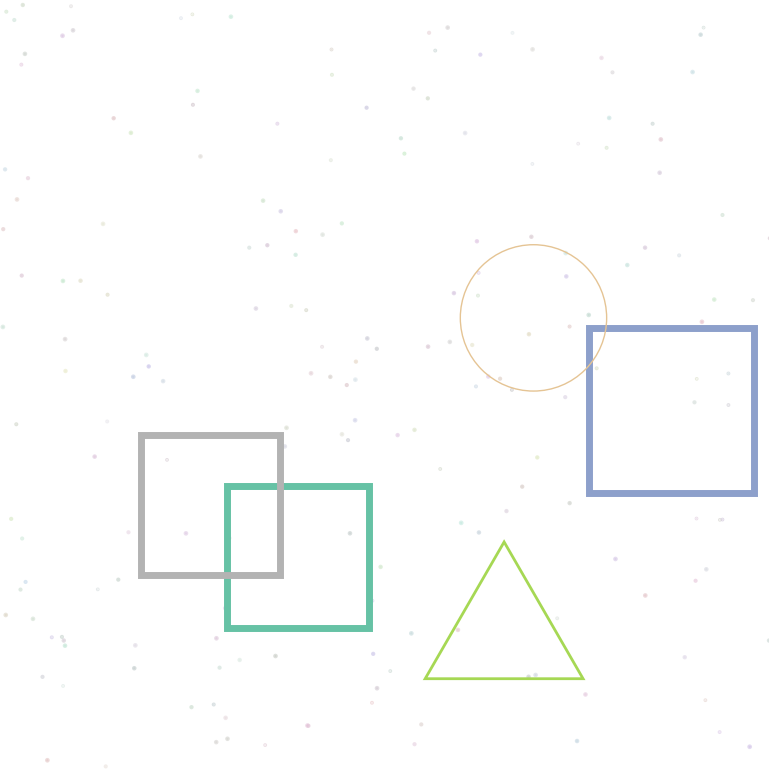[{"shape": "square", "thickness": 2.5, "radius": 0.46, "center": [0.387, 0.277]}, {"shape": "square", "thickness": 2.5, "radius": 0.53, "center": [0.872, 0.467]}, {"shape": "triangle", "thickness": 1, "radius": 0.59, "center": [0.655, 0.178]}, {"shape": "circle", "thickness": 0.5, "radius": 0.48, "center": [0.693, 0.587]}, {"shape": "square", "thickness": 2.5, "radius": 0.45, "center": [0.273, 0.344]}]